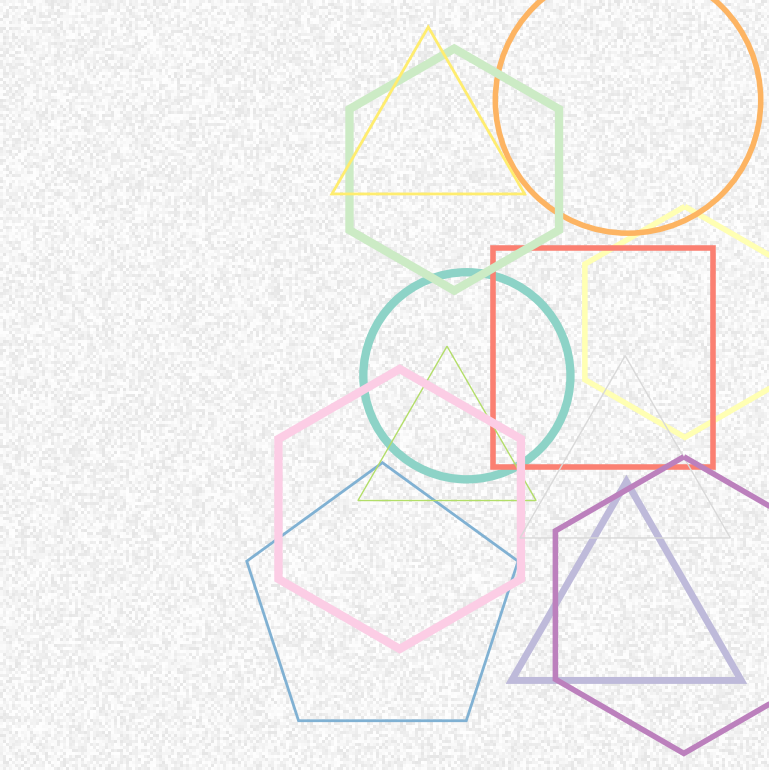[{"shape": "circle", "thickness": 3, "radius": 0.67, "center": [0.606, 0.512]}, {"shape": "hexagon", "thickness": 2, "radius": 0.75, "center": [0.889, 0.582]}, {"shape": "triangle", "thickness": 2.5, "radius": 0.86, "center": [0.814, 0.202]}, {"shape": "square", "thickness": 2, "radius": 0.71, "center": [0.783, 0.536]}, {"shape": "pentagon", "thickness": 1, "radius": 0.93, "center": [0.497, 0.214]}, {"shape": "circle", "thickness": 2, "radius": 0.86, "center": [0.816, 0.869]}, {"shape": "triangle", "thickness": 0.5, "radius": 0.67, "center": [0.581, 0.417]}, {"shape": "hexagon", "thickness": 3, "radius": 0.91, "center": [0.519, 0.339]}, {"shape": "triangle", "thickness": 0.5, "radius": 0.79, "center": [0.812, 0.38]}, {"shape": "hexagon", "thickness": 2, "radius": 0.96, "center": [0.888, 0.214]}, {"shape": "hexagon", "thickness": 3, "radius": 0.79, "center": [0.59, 0.78]}, {"shape": "triangle", "thickness": 1, "radius": 0.72, "center": [0.556, 0.82]}]